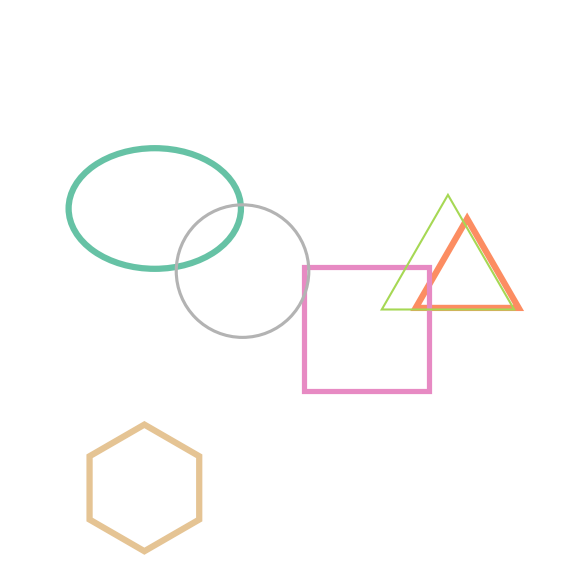[{"shape": "oval", "thickness": 3, "radius": 0.75, "center": [0.268, 0.638]}, {"shape": "triangle", "thickness": 3, "radius": 0.51, "center": [0.809, 0.517]}, {"shape": "square", "thickness": 2.5, "radius": 0.54, "center": [0.634, 0.43]}, {"shape": "triangle", "thickness": 1, "radius": 0.66, "center": [0.776, 0.529]}, {"shape": "hexagon", "thickness": 3, "radius": 0.55, "center": [0.25, 0.154]}, {"shape": "circle", "thickness": 1.5, "radius": 0.57, "center": [0.42, 0.53]}]